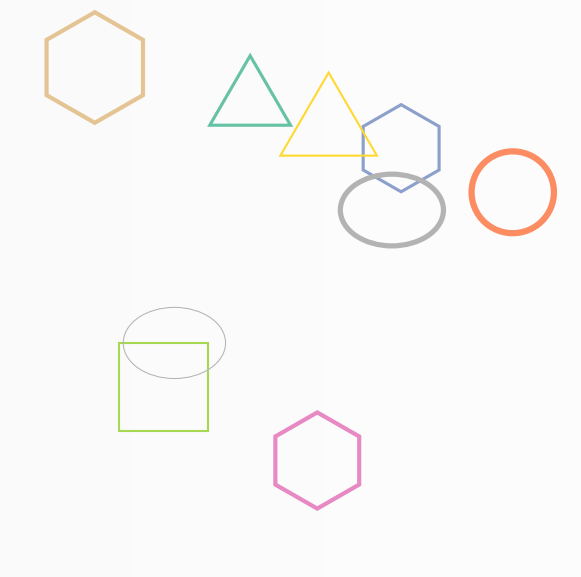[{"shape": "triangle", "thickness": 1.5, "radius": 0.4, "center": [0.43, 0.822]}, {"shape": "circle", "thickness": 3, "radius": 0.35, "center": [0.882, 0.666]}, {"shape": "hexagon", "thickness": 1.5, "radius": 0.38, "center": [0.69, 0.742]}, {"shape": "hexagon", "thickness": 2, "radius": 0.42, "center": [0.546, 0.202]}, {"shape": "square", "thickness": 1, "radius": 0.38, "center": [0.282, 0.329]}, {"shape": "triangle", "thickness": 1, "radius": 0.48, "center": [0.565, 0.778]}, {"shape": "hexagon", "thickness": 2, "radius": 0.48, "center": [0.163, 0.882]}, {"shape": "oval", "thickness": 0.5, "radius": 0.44, "center": [0.3, 0.405]}, {"shape": "oval", "thickness": 2.5, "radius": 0.44, "center": [0.674, 0.635]}]